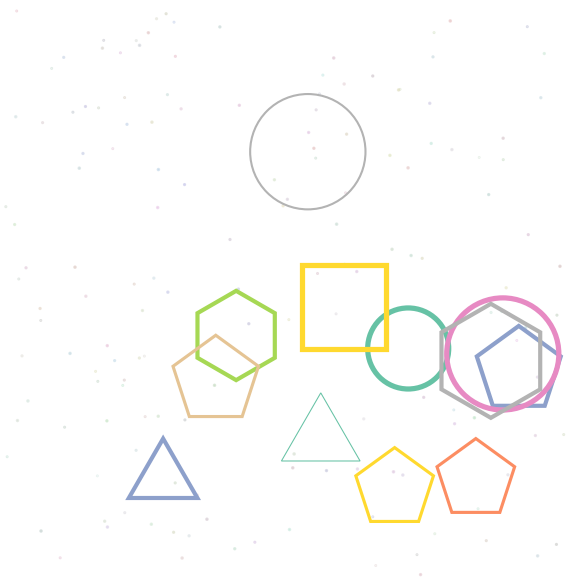[{"shape": "triangle", "thickness": 0.5, "radius": 0.39, "center": [0.555, 0.24]}, {"shape": "circle", "thickness": 2.5, "radius": 0.35, "center": [0.707, 0.396]}, {"shape": "pentagon", "thickness": 1.5, "radius": 0.35, "center": [0.824, 0.169]}, {"shape": "triangle", "thickness": 2, "radius": 0.34, "center": [0.282, 0.171]}, {"shape": "pentagon", "thickness": 2, "radius": 0.38, "center": [0.898, 0.358]}, {"shape": "circle", "thickness": 2.5, "radius": 0.49, "center": [0.871, 0.386]}, {"shape": "hexagon", "thickness": 2, "radius": 0.39, "center": [0.409, 0.418]}, {"shape": "pentagon", "thickness": 1.5, "radius": 0.35, "center": [0.683, 0.153]}, {"shape": "square", "thickness": 2.5, "radius": 0.36, "center": [0.595, 0.468]}, {"shape": "pentagon", "thickness": 1.5, "radius": 0.39, "center": [0.374, 0.341]}, {"shape": "hexagon", "thickness": 2, "radius": 0.49, "center": [0.85, 0.374]}, {"shape": "circle", "thickness": 1, "radius": 0.5, "center": [0.533, 0.736]}]